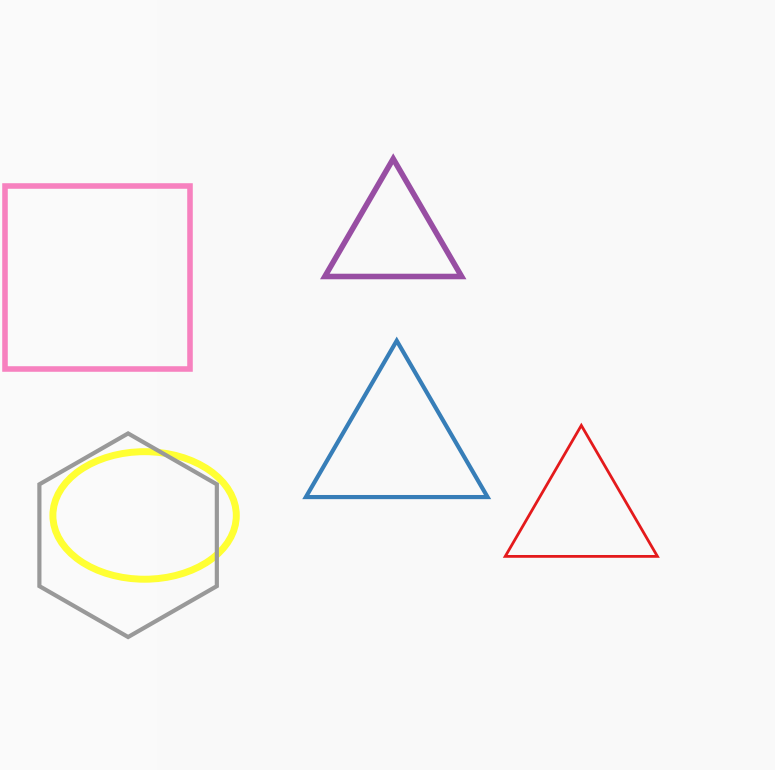[{"shape": "triangle", "thickness": 1, "radius": 0.57, "center": [0.75, 0.334]}, {"shape": "triangle", "thickness": 1.5, "radius": 0.68, "center": [0.512, 0.422]}, {"shape": "triangle", "thickness": 2, "radius": 0.51, "center": [0.507, 0.692]}, {"shape": "oval", "thickness": 2.5, "radius": 0.59, "center": [0.187, 0.331]}, {"shape": "square", "thickness": 2, "radius": 0.59, "center": [0.126, 0.64]}, {"shape": "hexagon", "thickness": 1.5, "radius": 0.66, "center": [0.165, 0.305]}]